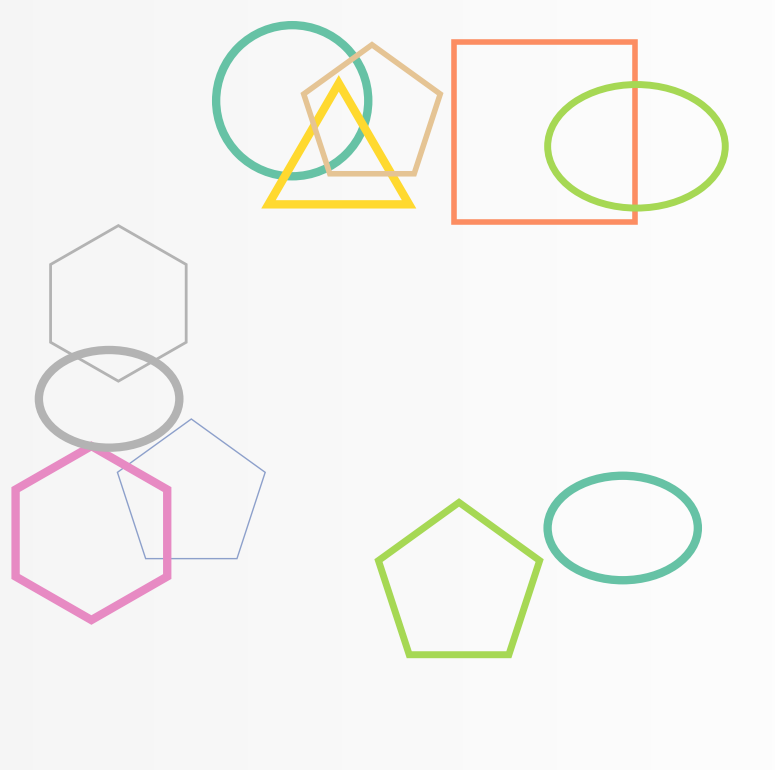[{"shape": "circle", "thickness": 3, "radius": 0.49, "center": [0.377, 0.869]}, {"shape": "oval", "thickness": 3, "radius": 0.48, "center": [0.804, 0.314]}, {"shape": "square", "thickness": 2, "radius": 0.58, "center": [0.702, 0.828]}, {"shape": "pentagon", "thickness": 0.5, "radius": 0.5, "center": [0.247, 0.356]}, {"shape": "hexagon", "thickness": 3, "radius": 0.56, "center": [0.118, 0.308]}, {"shape": "oval", "thickness": 2.5, "radius": 0.57, "center": [0.821, 0.81]}, {"shape": "pentagon", "thickness": 2.5, "radius": 0.55, "center": [0.592, 0.238]}, {"shape": "triangle", "thickness": 3, "radius": 0.52, "center": [0.437, 0.787]}, {"shape": "pentagon", "thickness": 2, "radius": 0.46, "center": [0.48, 0.849]}, {"shape": "hexagon", "thickness": 1, "radius": 0.51, "center": [0.153, 0.606]}, {"shape": "oval", "thickness": 3, "radius": 0.45, "center": [0.141, 0.482]}]